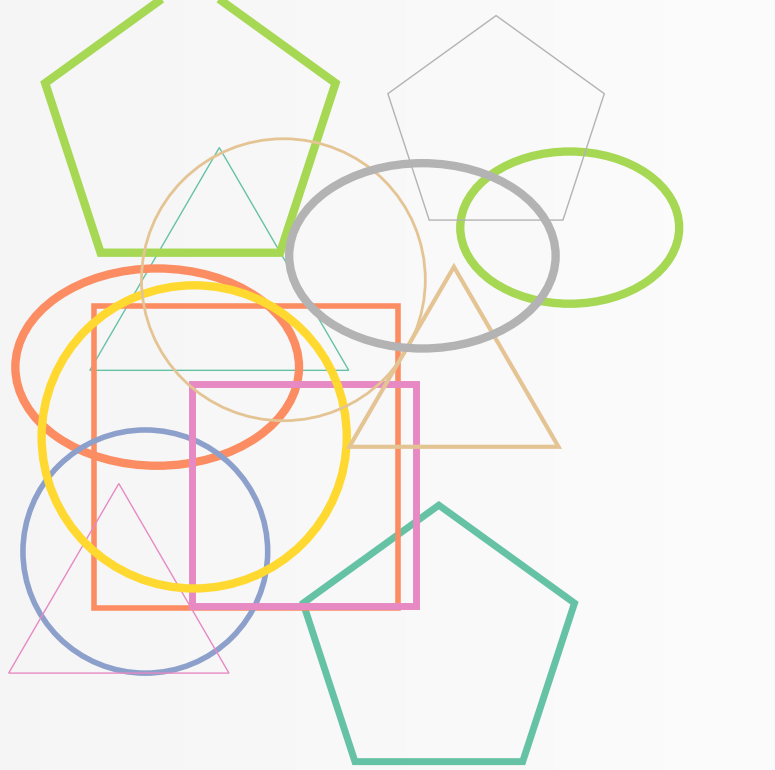[{"shape": "triangle", "thickness": 0.5, "radius": 0.96, "center": [0.283, 0.615]}, {"shape": "pentagon", "thickness": 2.5, "radius": 0.92, "center": [0.566, 0.16]}, {"shape": "oval", "thickness": 3, "radius": 0.92, "center": [0.203, 0.523]}, {"shape": "square", "thickness": 2, "radius": 0.98, "center": [0.317, 0.406]}, {"shape": "circle", "thickness": 2, "radius": 0.79, "center": [0.188, 0.284]}, {"shape": "square", "thickness": 2.5, "radius": 0.72, "center": [0.392, 0.357]}, {"shape": "triangle", "thickness": 0.5, "radius": 0.82, "center": [0.153, 0.208]}, {"shape": "oval", "thickness": 3, "radius": 0.71, "center": [0.735, 0.704]}, {"shape": "pentagon", "thickness": 3, "radius": 0.99, "center": [0.246, 0.831]}, {"shape": "circle", "thickness": 3, "radius": 0.98, "center": [0.251, 0.433]}, {"shape": "triangle", "thickness": 1.5, "radius": 0.78, "center": [0.586, 0.498]}, {"shape": "circle", "thickness": 1, "radius": 0.92, "center": [0.366, 0.637]}, {"shape": "pentagon", "thickness": 0.5, "radius": 0.73, "center": [0.64, 0.833]}, {"shape": "oval", "thickness": 3, "radius": 0.86, "center": [0.545, 0.668]}]